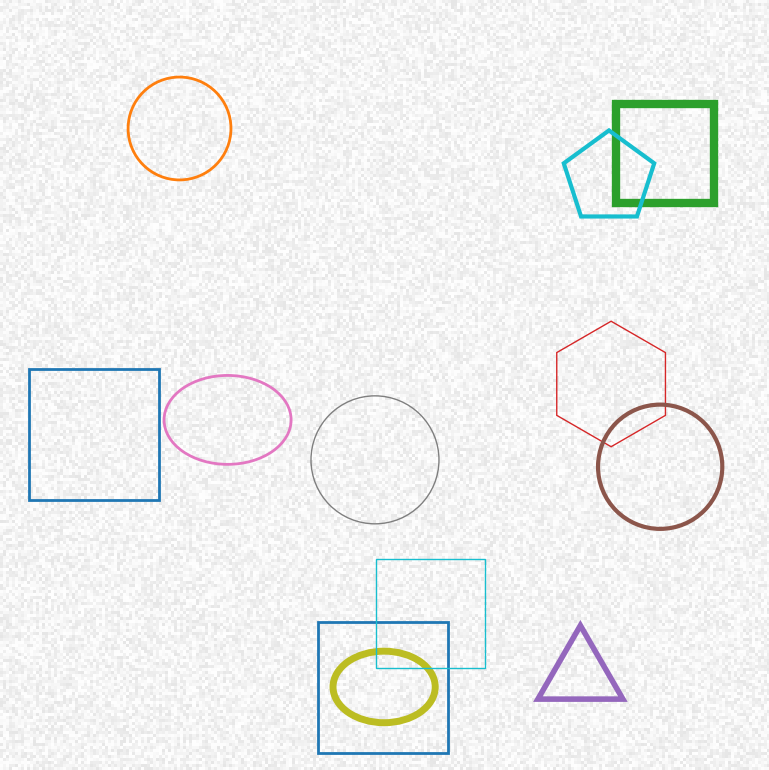[{"shape": "square", "thickness": 1, "radius": 0.42, "center": [0.122, 0.436]}, {"shape": "square", "thickness": 1, "radius": 0.42, "center": [0.497, 0.107]}, {"shape": "circle", "thickness": 1, "radius": 0.33, "center": [0.233, 0.833]}, {"shape": "square", "thickness": 3, "radius": 0.32, "center": [0.864, 0.801]}, {"shape": "hexagon", "thickness": 0.5, "radius": 0.41, "center": [0.794, 0.501]}, {"shape": "triangle", "thickness": 2, "radius": 0.32, "center": [0.754, 0.124]}, {"shape": "circle", "thickness": 1.5, "radius": 0.4, "center": [0.857, 0.394]}, {"shape": "oval", "thickness": 1, "radius": 0.41, "center": [0.296, 0.455]}, {"shape": "circle", "thickness": 0.5, "radius": 0.42, "center": [0.487, 0.403]}, {"shape": "oval", "thickness": 2.5, "radius": 0.33, "center": [0.499, 0.108]}, {"shape": "square", "thickness": 0.5, "radius": 0.35, "center": [0.559, 0.203]}, {"shape": "pentagon", "thickness": 1.5, "radius": 0.31, "center": [0.791, 0.769]}]